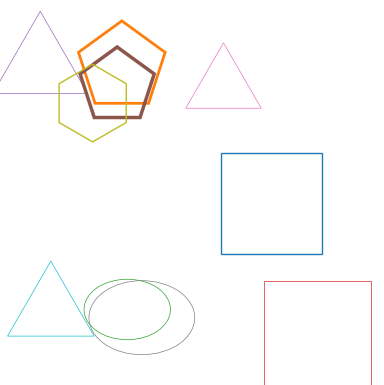[{"shape": "square", "thickness": 1, "radius": 0.65, "center": [0.705, 0.472]}, {"shape": "pentagon", "thickness": 2, "radius": 0.59, "center": [0.316, 0.827]}, {"shape": "oval", "thickness": 0.5, "radius": 0.56, "center": [0.33, 0.196]}, {"shape": "square", "thickness": 0.5, "radius": 0.69, "center": [0.825, 0.132]}, {"shape": "triangle", "thickness": 0.5, "radius": 0.71, "center": [0.105, 0.828]}, {"shape": "pentagon", "thickness": 2.5, "radius": 0.51, "center": [0.304, 0.777]}, {"shape": "triangle", "thickness": 0.5, "radius": 0.57, "center": [0.58, 0.775]}, {"shape": "oval", "thickness": 0.5, "radius": 0.69, "center": [0.368, 0.175]}, {"shape": "hexagon", "thickness": 1, "radius": 0.5, "center": [0.241, 0.732]}, {"shape": "triangle", "thickness": 0.5, "radius": 0.65, "center": [0.132, 0.192]}]